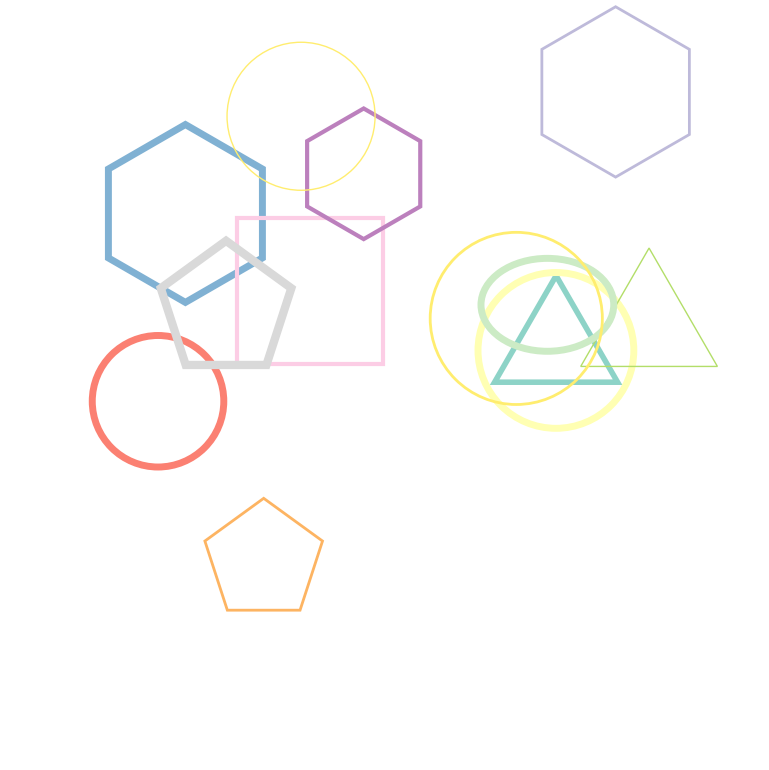[{"shape": "triangle", "thickness": 2, "radius": 0.46, "center": [0.722, 0.55]}, {"shape": "circle", "thickness": 2.5, "radius": 0.51, "center": [0.722, 0.545]}, {"shape": "hexagon", "thickness": 1, "radius": 0.55, "center": [0.8, 0.881]}, {"shape": "circle", "thickness": 2.5, "radius": 0.43, "center": [0.205, 0.479]}, {"shape": "hexagon", "thickness": 2.5, "radius": 0.58, "center": [0.241, 0.723]}, {"shape": "pentagon", "thickness": 1, "radius": 0.4, "center": [0.342, 0.273]}, {"shape": "triangle", "thickness": 0.5, "radius": 0.51, "center": [0.843, 0.575]}, {"shape": "square", "thickness": 1.5, "radius": 0.47, "center": [0.403, 0.623]}, {"shape": "pentagon", "thickness": 3, "radius": 0.45, "center": [0.294, 0.598]}, {"shape": "hexagon", "thickness": 1.5, "radius": 0.42, "center": [0.472, 0.774]}, {"shape": "oval", "thickness": 2.5, "radius": 0.43, "center": [0.711, 0.604]}, {"shape": "circle", "thickness": 0.5, "radius": 0.48, "center": [0.391, 0.849]}, {"shape": "circle", "thickness": 1, "radius": 0.56, "center": [0.67, 0.586]}]